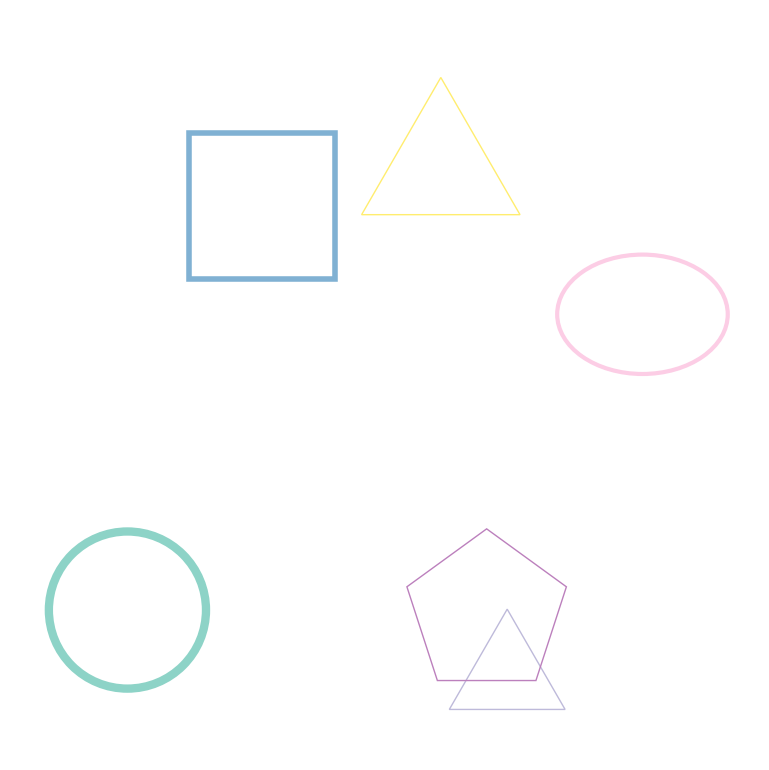[{"shape": "circle", "thickness": 3, "radius": 0.51, "center": [0.166, 0.208]}, {"shape": "triangle", "thickness": 0.5, "radius": 0.43, "center": [0.659, 0.122]}, {"shape": "square", "thickness": 2, "radius": 0.47, "center": [0.34, 0.733]}, {"shape": "oval", "thickness": 1.5, "radius": 0.55, "center": [0.834, 0.592]}, {"shape": "pentagon", "thickness": 0.5, "radius": 0.54, "center": [0.632, 0.204]}, {"shape": "triangle", "thickness": 0.5, "radius": 0.59, "center": [0.572, 0.781]}]